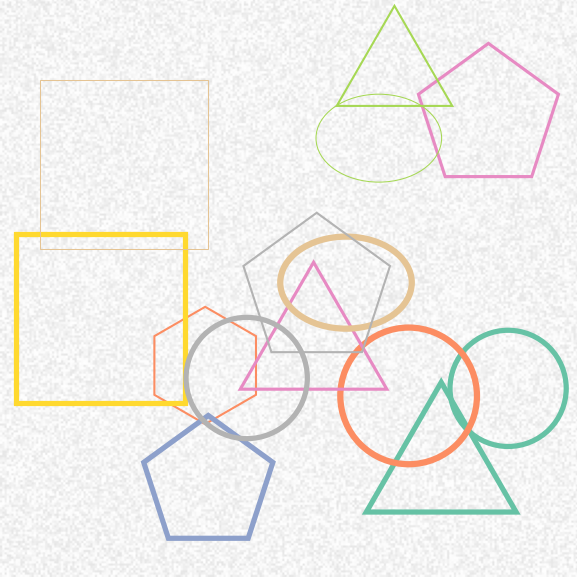[{"shape": "circle", "thickness": 2.5, "radius": 0.5, "center": [0.88, 0.327]}, {"shape": "triangle", "thickness": 2.5, "radius": 0.75, "center": [0.764, 0.187]}, {"shape": "hexagon", "thickness": 1, "radius": 0.51, "center": [0.355, 0.366]}, {"shape": "circle", "thickness": 3, "radius": 0.59, "center": [0.708, 0.314]}, {"shape": "pentagon", "thickness": 2.5, "radius": 0.59, "center": [0.361, 0.162]}, {"shape": "triangle", "thickness": 1.5, "radius": 0.73, "center": [0.543, 0.398]}, {"shape": "pentagon", "thickness": 1.5, "radius": 0.64, "center": [0.846, 0.796]}, {"shape": "oval", "thickness": 0.5, "radius": 0.54, "center": [0.656, 0.76]}, {"shape": "triangle", "thickness": 1, "radius": 0.58, "center": [0.683, 0.873]}, {"shape": "square", "thickness": 2.5, "radius": 0.73, "center": [0.174, 0.447]}, {"shape": "square", "thickness": 0.5, "radius": 0.73, "center": [0.215, 0.714]}, {"shape": "oval", "thickness": 3, "radius": 0.57, "center": [0.599, 0.51]}, {"shape": "circle", "thickness": 2.5, "radius": 0.53, "center": [0.427, 0.345]}, {"shape": "pentagon", "thickness": 1, "radius": 0.67, "center": [0.548, 0.497]}]